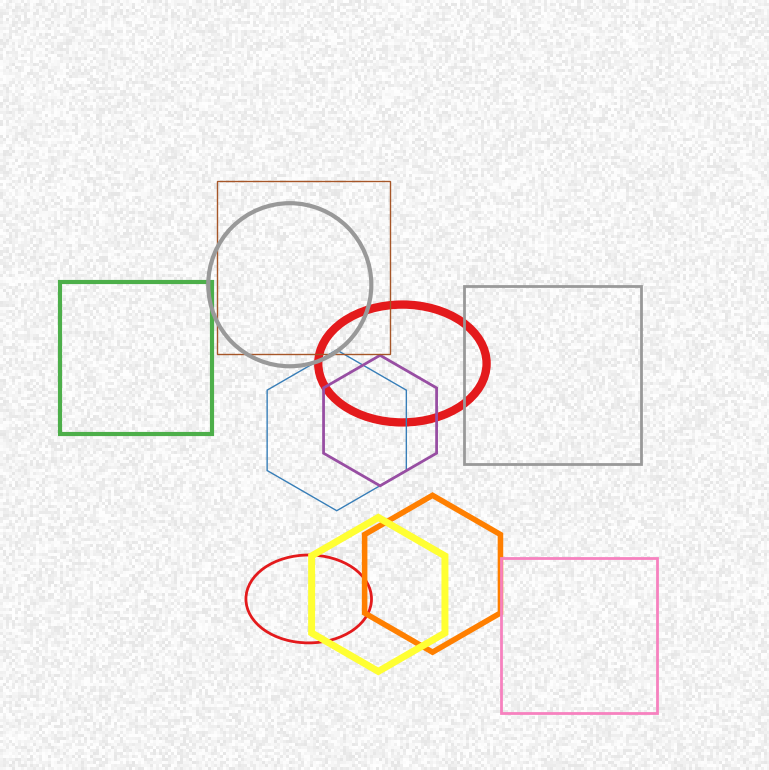[{"shape": "oval", "thickness": 3, "radius": 0.55, "center": [0.523, 0.528]}, {"shape": "oval", "thickness": 1, "radius": 0.41, "center": [0.401, 0.222]}, {"shape": "hexagon", "thickness": 0.5, "radius": 0.52, "center": [0.437, 0.441]}, {"shape": "square", "thickness": 1.5, "radius": 0.49, "center": [0.177, 0.535]}, {"shape": "hexagon", "thickness": 1, "radius": 0.42, "center": [0.494, 0.454]}, {"shape": "hexagon", "thickness": 2, "radius": 0.51, "center": [0.562, 0.255]}, {"shape": "hexagon", "thickness": 2.5, "radius": 0.5, "center": [0.491, 0.228]}, {"shape": "square", "thickness": 0.5, "radius": 0.56, "center": [0.395, 0.652]}, {"shape": "square", "thickness": 1, "radius": 0.5, "center": [0.752, 0.175]}, {"shape": "circle", "thickness": 1.5, "radius": 0.53, "center": [0.376, 0.63]}, {"shape": "square", "thickness": 1, "radius": 0.58, "center": [0.717, 0.513]}]